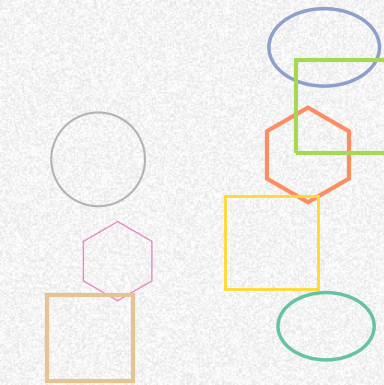[{"shape": "oval", "thickness": 2.5, "radius": 0.62, "center": [0.847, 0.153]}, {"shape": "hexagon", "thickness": 3, "radius": 0.61, "center": [0.8, 0.598]}, {"shape": "oval", "thickness": 2.5, "radius": 0.72, "center": [0.842, 0.877]}, {"shape": "hexagon", "thickness": 1, "radius": 0.51, "center": [0.306, 0.322]}, {"shape": "square", "thickness": 3, "radius": 0.61, "center": [0.89, 0.723]}, {"shape": "square", "thickness": 2, "radius": 0.6, "center": [0.704, 0.37]}, {"shape": "square", "thickness": 3, "radius": 0.55, "center": [0.234, 0.122]}, {"shape": "circle", "thickness": 1.5, "radius": 0.61, "center": [0.255, 0.586]}]